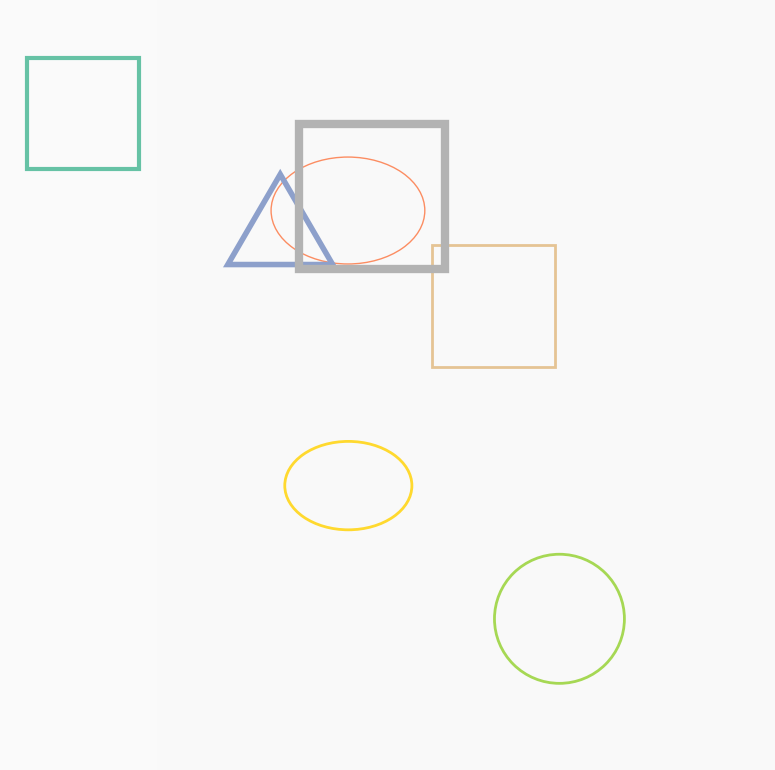[{"shape": "square", "thickness": 1.5, "radius": 0.36, "center": [0.107, 0.852]}, {"shape": "oval", "thickness": 0.5, "radius": 0.5, "center": [0.449, 0.727]}, {"shape": "triangle", "thickness": 2, "radius": 0.39, "center": [0.362, 0.695]}, {"shape": "circle", "thickness": 1, "radius": 0.42, "center": [0.722, 0.196]}, {"shape": "oval", "thickness": 1, "radius": 0.41, "center": [0.449, 0.369]}, {"shape": "square", "thickness": 1, "radius": 0.4, "center": [0.637, 0.602]}, {"shape": "square", "thickness": 3, "radius": 0.47, "center": [0.48, 0.745]}]